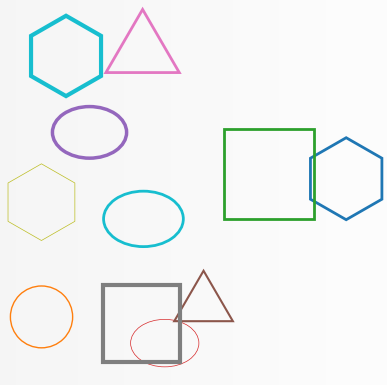[{"shape": "hexagon", "thickness": 2, "radius": 0.53, "center": [0.893, 0.536]}, {"shape": "circle", "thickness": 1, "radius": 0.4, "center": [0.107, 0.177]}, {"shape": "square", "thickness": 2, "radius": 0.58, "center": [0.693, 0.548]}, {"shape": "oval", "thickness": 0.5, "radius": 0.44, "center": [0.425, 0.109]}, {"shape": "oval", "thickness": 2.5, "radius": 0.48, "center": [0.231, 0.656]}, {"shape": "triangle", "thickness": 1.5, "radius": 0.44, "center": [0.525, 0.209]}, {"shape": "triangle", "thickness": 2, "radius": 0.55, "center": [0.368, 0.866]}, {"shape": "square", "thickness": 3, "radius": 0.5, "center": [0.365, 0.16]}, {"shape": "hexagon", "thickness": 0.5, "radius": 0.5, "center": [0.107, 0.475]}, {"shape": "oval", "thickness": 2, "radius": 0.51, "center": [0.37, 0.431]}, {"shape": "hexagon", "thickness": 3, "radius": 0.52, "center": [0.17, 0.855]}]